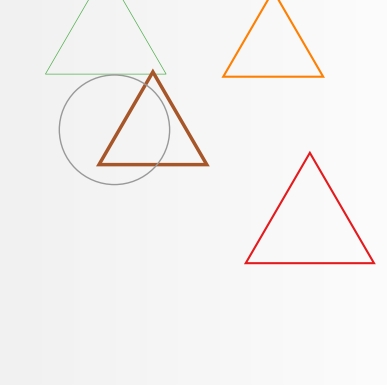[{"shape": "triangle", "thickness": 1.5, "radius": 0.96, "center": [0.8, 0.412]}, {"shape": "triangle", "thickness": 0.5, "radius": 0.9, "center": [0.273, 0.897]}, {"shape": "triangle", "thickness": 1.5, "radius": 0.74, "center": [0.705, 0.875]}, {"shape": "triangle", "thickness": 2.5, "radius": 0.8, "center": [0.395, 0.653]}, {"shape": "circle", "thickness": 1, "radius": 0.71, "center": [0.295, 0.663]}]